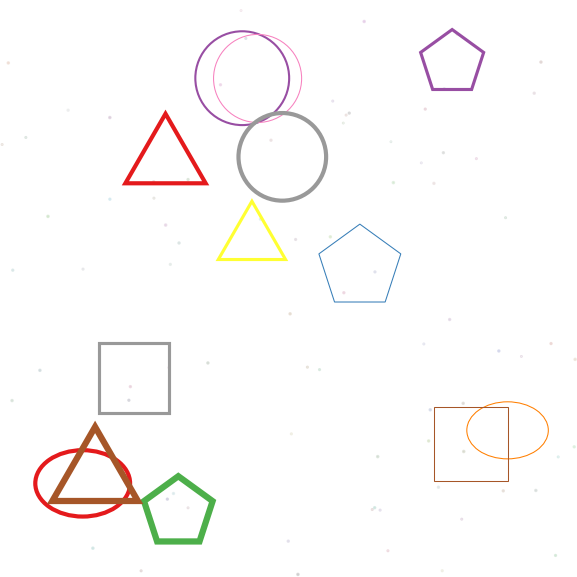[{"shape": "triangle", "thickness": 2, "radius": 0.4, "center": [0.287, 0.722]}, {"shape": "oval", "thickness": 2, "radius": 0.41, "center": [0.143, 0.162]}, {"shape": "pentagon", "thickness": 0.5, "radius": 0.37, "center": [0.623, 0.536]}, {"shape": "pentagon", "thickness": 3, "radius": 0.31, "center": [0.309, 0.112]}, {"shape": "circle", "thickness": 1, "radius": 0.41, "center": [0.419, 0.864]}, {"shape": "pentagon", "thickness": 1.5, "radius": 0.29, "center": [0.783, 0.891]}, {"shape": "oval", "thickness": 0.5, "radius": 0.35, "center": [0.879, 0.254]}, {"shape": "triangle", "thickness": 1.5, "radius": 0.34, "center": [0.436, 0.583]}, {"shape": "triangle", "thickness": 3, "radius": 0.43, "center": [0.165, 0.174]}, {"shape": "square", "thickness": 0.5, "radius": 0.32, "center": [0.816, 0.231]}, {"shape": "circle", "thickness": 0.5, "radius": 0.38, "center": [0.446, 0.863]}, {"shape": "square", "thickness": 1.5, "radius": 0.3, "center": [0.232, 0.344]}, {"shape": "circle", "thickness": 2, "radius": 0.38, "center": [0.489, 0.728]}]